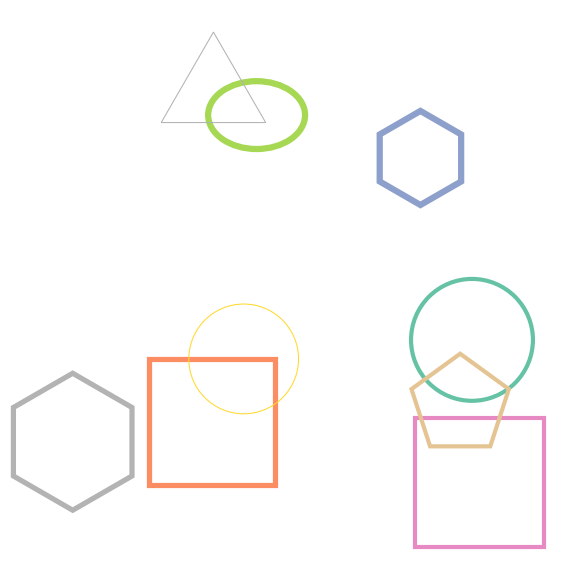[{"shape": "circle", "thickness": 2, "radius": 0.53, "center": [0.817, 0.411]}, {"shape": "square", "thickness": 2.5, "radius": 0.55, "center": [0.367, 0.269]}, {"shape": "hexagon", "thickness": 3, "radius": 0.41, "center": [0.728, 0.726]}, {"shape": "square", "thickness": 2, "radius": 0.56, "center": [0.83, 0.164]}, {"shape": "oval", "thickness": 3, "radius": 0.42, "center": [0.444, 0.8]}, {"shape": "circle", "thickness": 0.5, "radius": 0.48, "center": [0.422, 0.378]}, {"shape": "pentagon", "thickness": 2, "radius": 0.44, "center": [0.797, 0.298]}, {"shape": "hexagon", "thickness": 2.5, "radius": 0.59, "center": [0.126, 0.234]}, {"shape": "triangle", "thickness": 0.5, "radius": 0.52, "center": [0.37, 0.839]}]